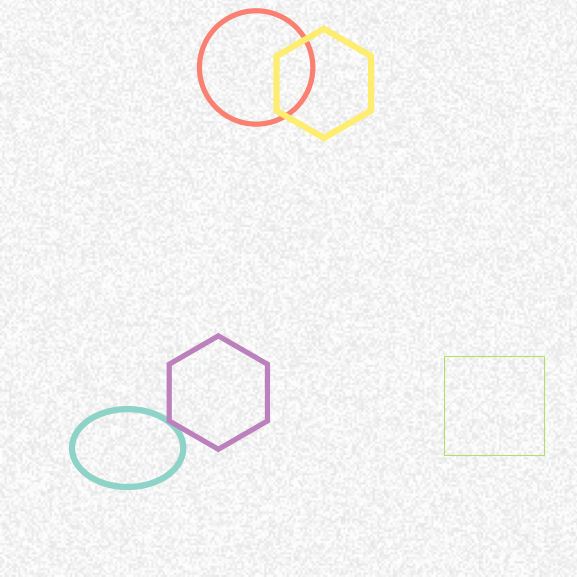[{"shape": "oval", "thickness": 3, "radius": 0.48, "center": [0.221, 0.223]}, {"shape": "circle", "thickness": 2.5, "radius": 0.49, "center": [0.444, 0.882]}, {"shape": "square", "thickness": 0.5, "radius": 0.43, "center": [0.856, 0.297]}, {"shape": "hexagon", "thickness": 2.5, "radius": 0.49, "center": [0.378, 0.319]}, {"shape": "hexagon", "thickness": 3, "radius": 0.47, "center": [0.561, 0.855]}]